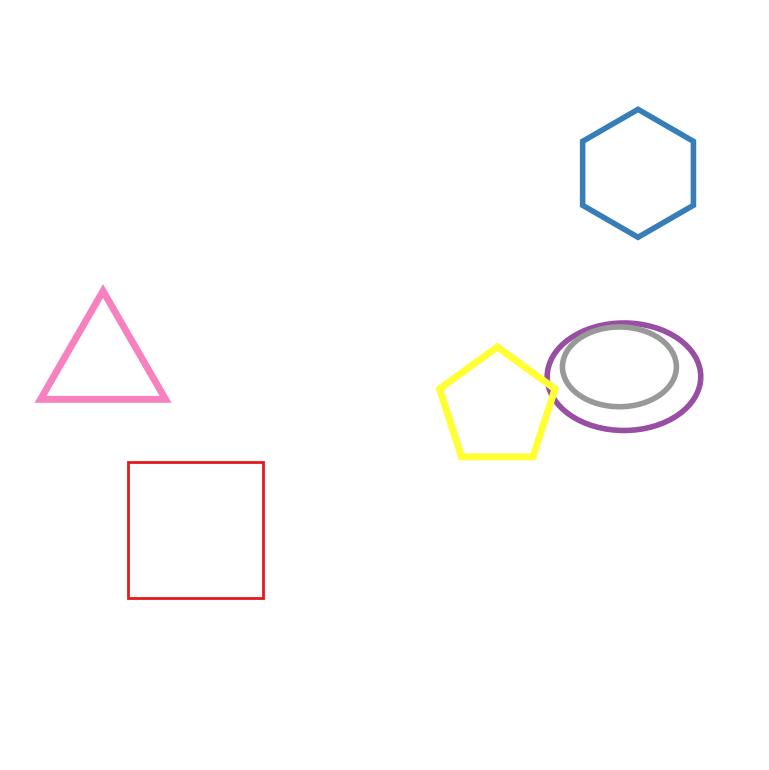[{"shape": "square", "thickness": 1, "radius": 0.44, "center": [0.254, 0.312]}, {"shape": "hexagon", "thickness": 2, "radius": 0.42, "center": [0.829, 0.775]}, {"shape": "oval", "thickness": 2, "radius": 0.5, "center": [0.81, 0.511]}, {"shape": "pentagon", "thickness": 2.5, "radius": 0.39, "center": [0.646, 0.471]}, {"shape": "triangle", "thickness": 2.5, "radius": 0.47, "center": [0.134, 0.528]}, {"shape": "oval", "thickness": 2, "radius": 0.37, "center": [0.804, 0.524]}]